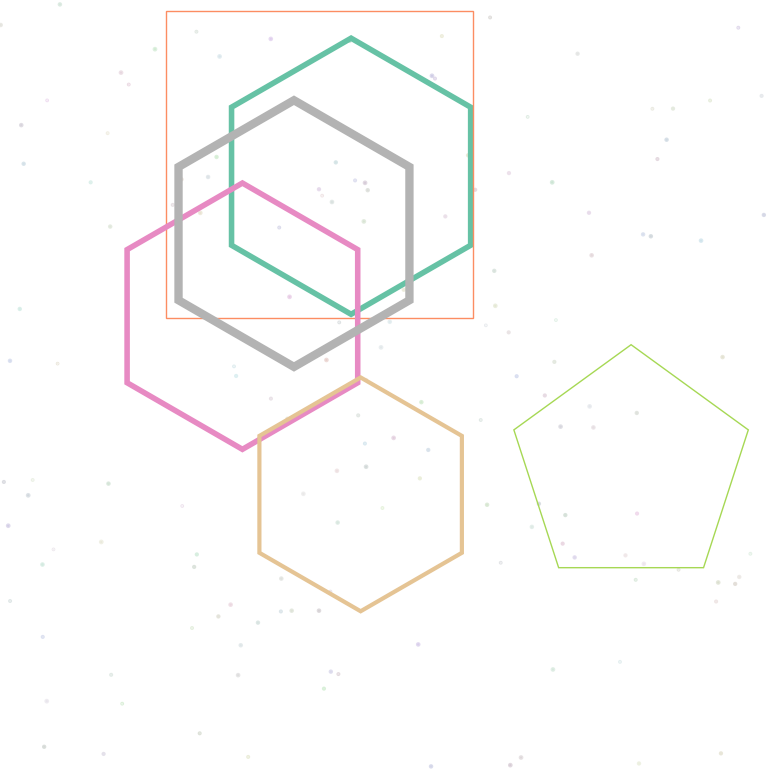[{"shape": "hexagon", "thickness": 2, "radius": 0.9, "center": [0.456, 0.771]}, {"shape": "square", "thickness": 0.5, "radius": 1.0, "center": [0.415, 0.786]}, {"shape": "hexagon", "thickness": 2, "radius": 0.86, "center": [0.315, 0.589]}, {"shape": "pentagon", "thickness": 0.5, "radius": 0.8, "center": [0.82, 0.392]}, {"shape": "hexagon", "thickness": 1.5, "radius": 0.76, "center": [0.468, 0.358]}, {"shape": "hexagon", "thickness": 3, "radius": 0.87, "center": [0.382, 0.697]}]